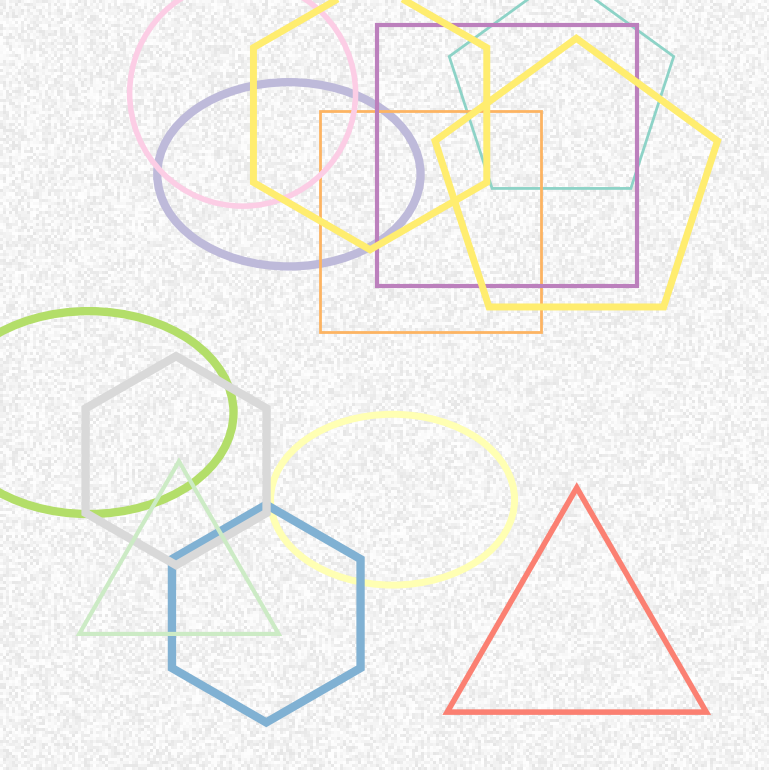[{"shape": "pentagon", "thickness": 1, "radius": 0.77, "center": [0.729, 0.879]}, {"shape": "oval", "thickness": 2.5, "radius": 0.79, "center": [0.51, 0.351]}, {"shape": "oval", "thickness": 3, "radius": 0.85, "center": [0.375, 0.774]}, {"shape": "triangle", "thickness": 2, "radius": 0.97, "center": [0.749, 0.172]}, {"shape": "hexagon", "thickness": 3, "radius": 0.71, "center": [0.346, 0.203]}, {"shape": "square", "thickness": 1, "radius": 0.72, "center": [0.559, 0.712]}, {"shape": "oval", "thickness": 3, "radius": 0.94, "center": [0.115, 0.464]}, {"shape": "circle", "thickness": 2, "radius": 0.73, "center": [0.315, 0.879]}, {"shape": "hexagon", "thickness": 3, "radius": 0.68, "center": [0.229, 0.402]}, {"shape": "square", "thickness": 1.5, "radius": 0.85, "center": [0.658, 0.798]}, {"shape": "triangle", "thickness": 1.5, "radius": 0.75, "center": [0.232, 0.251]}, {"shape": "pentagon", "thickness": 2.5, "radius": 0.96, "center": [0.748, 0.757]}, {"shape": "hexagon", "thickness": 2.5, "radius": 0.87, "center": [0.481, 0.851]}]